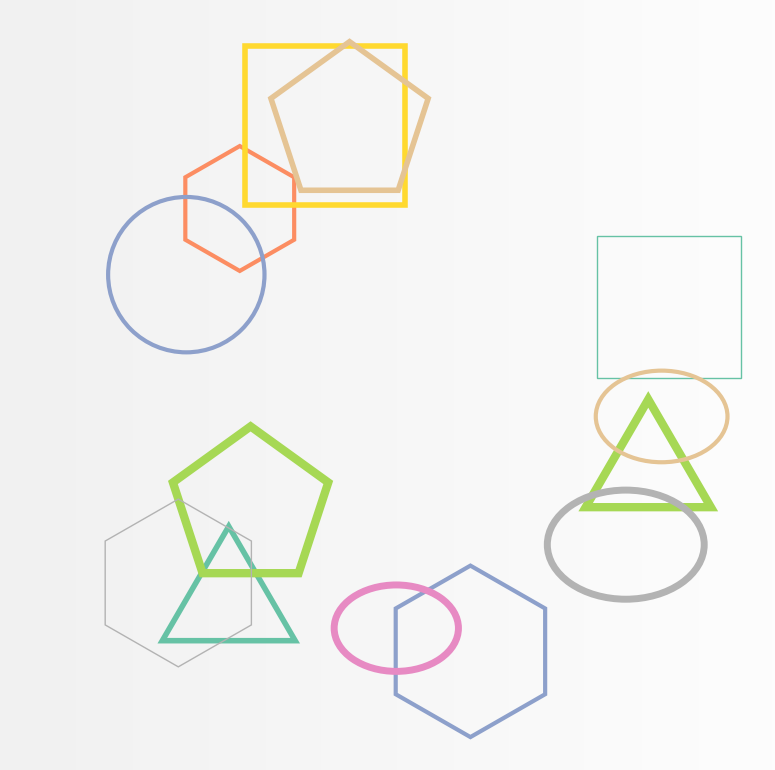[{"shape": "square", "thickness": 0.5, "radius": 0.46, "center": [0.863, 0.601]}, {"shape": "triangle", "thickness": 2, "radius": 0.49, "center": [0.295, 0.217]}, {"shape": "hexagon", "thickness": 1.5, "radius": 0.41, "center": [0.309, 0.729]}, {"shape": "circle", "thickness": 1.5, "radius": 0.5, "center": [0.24, 0.643]}, {"shape": "hexagon", "thickness": 1.5, "radius": 0.56, "center": [0.607, 0.154]}, {"shape": "oval", "thickness": 2.5, "radius": 0.4, "center": [0.511, 0.184]}, {"shape": "pentagon", "thickness": 3, "radius": 0.53, "center": [0.323, 0.341]}, {"shape": "triangle", "thickness": 3, "radius": 0.47, "center": [0.836, 0.388]}, {"shape": "square", "thickness": 2, "radius": 0.52, "center": [0.42, 0.837]}, {"shape": "oval", "thickness": 1.5, "radius": 0.42, "center": [0.854, 0.459]}, {"shape": "pentagon", "thickness": 2, "radius": 0.53, "center": [0.451, 0.839]}, {"shape": "oval", "thickness": 2.5, "radius": 0.51, "center": [0.807, 0.293]}, {"shape": "hexagon", "thickness": 0.5, "radius": 0.54, "center": [0.23, 0.243]}]